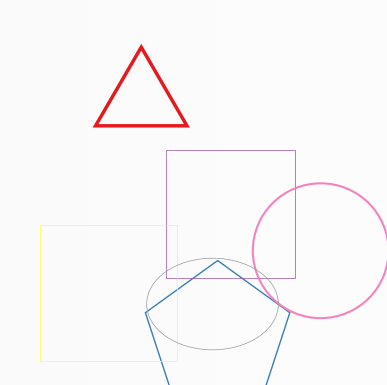[{"shape": "triangle", "thickness": 2.5, "radius": 0.68, "center": [0.365, 0.741]}, {"shape": "pentagon", "thickness": 1, "radius": 0.98, "center": [0.562, 0.127]}, {"shape": "square", "thickness": 0.5, "radius": 0.83, "center": [0.594, 0.445]}, {"shape": "square", "thickness": 0.5, "radius": 0.88, "center": [0.28, 0.238]}, {"shape": "circle", "thickness": 1.5, "radius": 0.88, "center": [0.828, 0.349]}, {"shape": "oval", "thickness": 0.5, "radius": 0.85, "center": [0.548, 0.21]}]